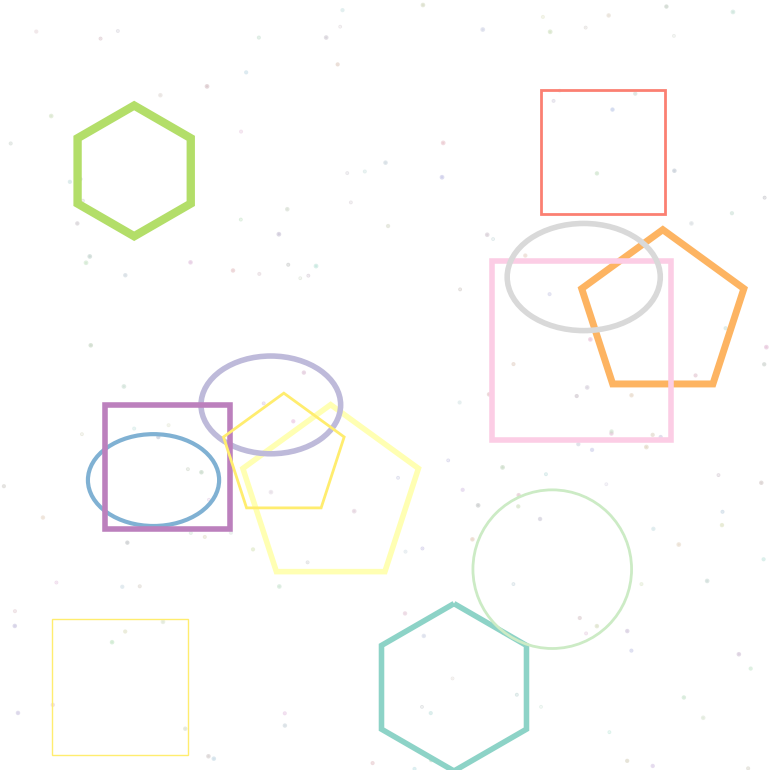[{"shape": "hexagon", "thickness": 2, "radius": 0.54, "center": [0.59, 0.107]}, {"shape": "pentagon", "thickness": 2, "radius": 0.6, "center": [0.429, 0.355]}, {"shape": "oval", "thickness": 2, "radius": 0.45, "center": [0.352, 0.474]}, {"shape": "square", "thickness": 1, "radius": 0.4, "center": [0.783, 0.803]}, {"shape": "oval", "thickness": 1.5, "radius": 0.43, "center": [0.199, 0.377]}, {"shape": "pentagon", "thickness": 2.5, "radius": 0.55, "center": [0.861, 0.591]}, {"shape": "hexagon", "thickness": 3, "radius": 0.42, "center": [0.174, 0.778]}, {"shape": "square", "thickness": 2, "radius": 0.58, "center": [0.755, 0.545]}, {"shape": "oval", "thickness": 2, "radius": 0.5, "center": [0.758, 0.64]}, {"shape": "square", "thickness": 2, "radius": 0.4, "center": [0.217, 0.394]}, {"shape": "circle", "thickness": 1, "radius": 0.52, "center": [0.717, 0.261]}, {"shape": "square", "thickness": 0.5, "radius": 0.44, "center": [0.156, 0.108]}, {"shape": "pentagon", "thickness": 1, "radius": 0.41, "center": [0.369, 0.407]}]